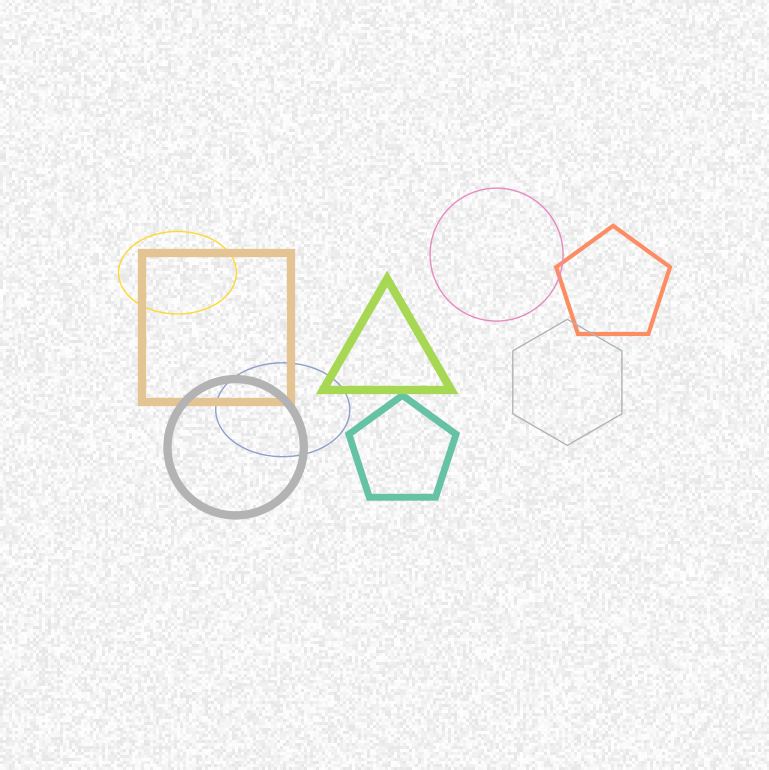[{"shape": "pentagon", "thickness": 2.5, "radius": 0.37, "center": [0.523, 0.413]}, {"shape": "pentagon", "thickness": 1.5, "radius": 0.39, "center": [0.796, 0.629]}, {"shape": "oval", "thickness": 0.5, "radius": 0.44, "center": [0.367, 0.468]}, {"shape": "circle", "thickness": 0.5, "radius": 0.43, "center": [0.645, 0.669]}, {"shape": "triangle", "thickness": 3, "radius": 0.48, "center": [0.503, 0.542]}, {"shape": "oval", "thickness": 0.5, "radius": 0.38, "center": [0.23, 0.646]}, {"shape": "square", "thickness": 3, "radius": 0.48, "center": [0.281, 0.574]}, {"shape": "hexagon", "thickness": 0.5, "radius": 0.41, "center": [0.737, 0.503]}, {"shape": "circle", "thickness": 3, "radius": 0.44, "center": [0.306, 0.419]}]